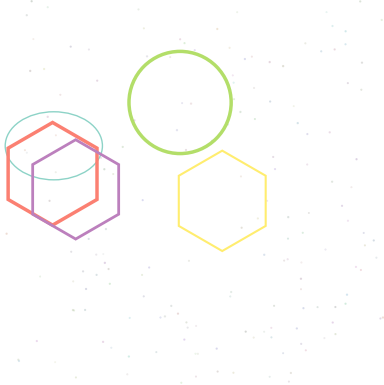[{"shape": "oval", "thickness": 1, "radius": 0.63, "center": [0.14, 0.621]}, {"shape": "hexagon", "thickness": 2.5, "radius": 0.67, "center": [0.137, 0.549]}, {"shape": "circle", "thickness": 2.5, "radius": 0.66, "center": [0.468, 0.734]}, {"shape": "hexagon", "thickness": 2, "radius": 0.64, "center": [0.197, 0.508]}, {"shape": "hexagon", "thickness": 1.5, "radius": 0.65, "center": [0.577, 0.478]}]